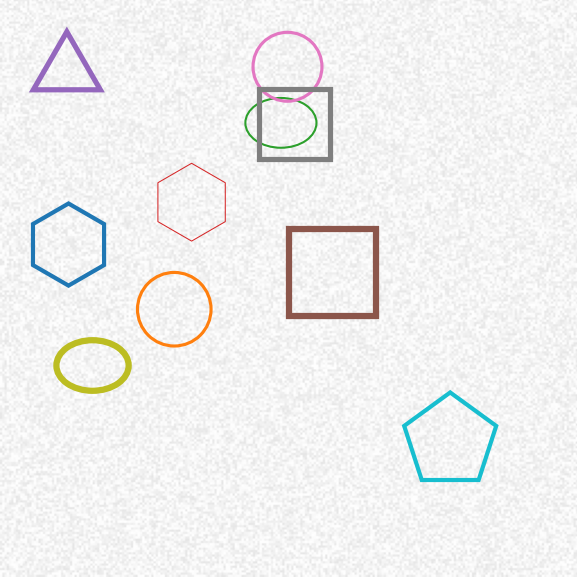[{"shape": "hexagon", "thickness": 2, "radius": 0.36, "center": [0.119, 0.576]}, {"shape": "circle", "thickness": 1.5, "radius": 0.32, "center": [0.302, 0.464]}, {"shape": "oval", "thickness": 1, "radius": 0.31, "center": [0.486, 0.786]}, {"shape": "hexagon", "thickness": 0.5, "radius": 0.34, "center": [0.332, 0.649]}, {"shape": "triangle", "thickness": 2.5, "radius": 0.33, "center": [0.116, 0.877]}, {"shape": "square", "thickness": 3, "radius": 0.38, "center": [0.576, 0.528]}, {"shape": "circle", "thickness": 1.5, "radius": 0.3, "center": [0.498, 0.884]}, {"shape": "square", "thickness": 2.5, "radius": 0.31, "center": [0.51, 0.784]}, {"shape": "oval", "thickness": 3, "radius": 0.31, "center": [0.16, 0.366]}, {"shape": "pentagon", "thickness": 2, "radius": 0.42, "center": [0.78, 0.236]}]